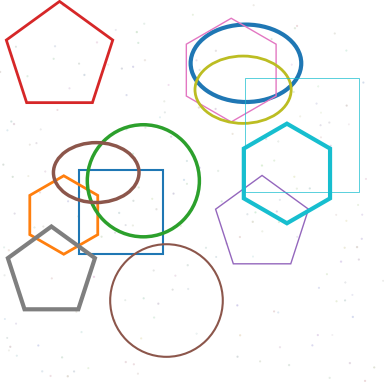[{"shape": "square", "thickness": 1.5, "radius": 0.55, "center": [0.314, 0.449]}, {"shape": "oval", "thickness": 3, "radius": 0.72, "center": [0.639, 0.836]}, {"shape": "hexagon", "thickness": 2, "radius": 0.51, "center": [0.166, 0.442]}, {"shape": "circle", "thickness": 2.5, "radius": 0.73, "center": [0.372, 0.53]}, {"shape": "pentagon", "thickness": 2, "radius": 0.73, "center": [0.155, 0.851]}, {"shape": "pentagon", "thickness": 1, "radius": 0.63, "center": [0.681, 0.417]}, {"shape": "circle", "thickness": 1.5, "radius": 0.73, "center": [0.432, 0.219]}, {"shape": "oval", "thickness": 2.5, "radius": 0.56, "center": [0.25, 0.552]}, {"shape": "hexagon", "thickness": 1, "radius": 0.67, "center": [0.601, 0.818]}, {"shape": "pentagon", "thickness": 3, "radius": 0.59, "center": [0.134, 0.293]}, {"shape": "oval", "thickness": 2, "radius": 0.62, "center": [0.631, 0.767]}, {"shape": "hexagon", "thickness": 3, "radius": 0.65, "center": [0.745, 0.549]}, {"shape": "square", "thickness": 0.5, "radius": 0.74, "center": [0.786, 0.649]}]